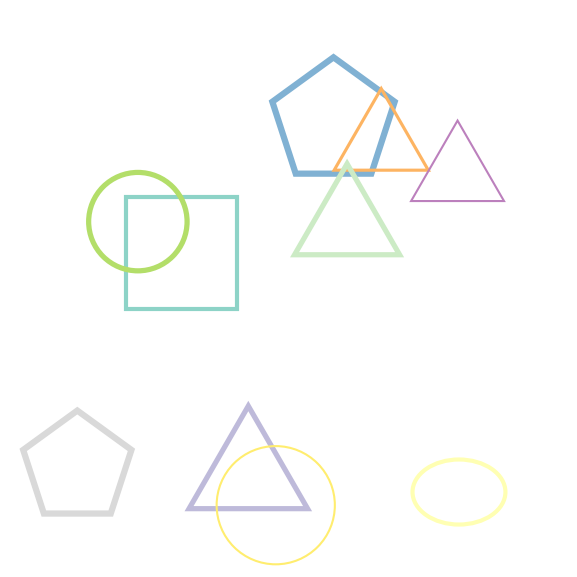[{"shape": "square", "thickness": 2, "radius": 0.48, "center": [0.314, 0.561]}, {"shape": "oval", "thickness": 2, "radius": 0.4, "center": [0.795, 0.147]}, {"shape": "triangle", "thickness": 2.5, "radius": 0.59, "center": [0.43, 0.178]}, {"shape": "pentagon", "thickness": 3, "radius": 0.56, "center": [0.578, 0.789]}, {"shape": "triangle", "thickness": 1.5, "radius": 0.47, "center": [0.66, 0.752]}, {"shape": "circle", "thickness": 2.5, "radius": 0.43, "center": [0.239, 0.615]}, {"shape": "pentagon", "thickness": 3, "radius": 0.49, "center": [0.134, 0.19]}, {"shape": "triangle", "thickness": 1, "radius": 0.46, "center": [0.792, 0.697]}, {"shape": "triangle", "thickness": 2.5, "radius": 0.53, "center": [0.601, 0.611]}, {"shape": "circle", "thickness": 1, "radius": 0.51, "center": [0.477, 0.124]}]